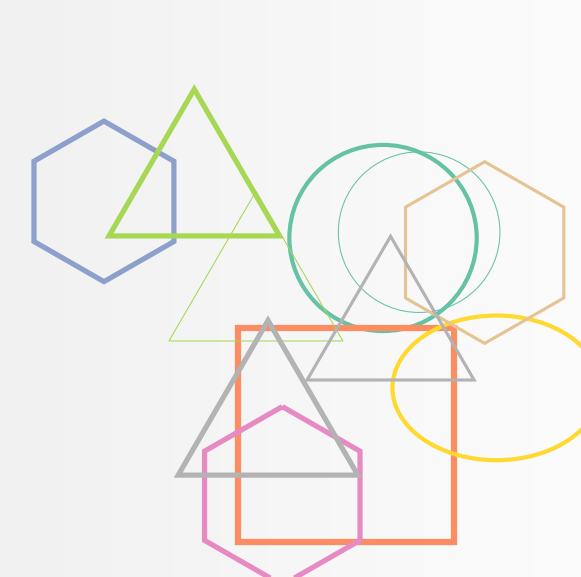[{"shape": "circle", "thickness": 0.5, "radius": 0.7, "center": [0.721, 0.597]}, {"shape": "circle", "thickness": 2, "radius": 0.81, "center": [0.659, 0.587]}, {"shape": "square", "thickness": 3, "radius": 0.93, "center": [0.595, 0.246]}, {"shape": "hexagon", "thickness": 2.5, "radius": 0.69, "center": [0.179, 0.65]}, {"shape": "hexagon", "thickness": 2.5, "radius": 0.77, "center": [0.486, 0.141]}, {"shape": "triangle", "thickness": 0.5, "radius": 0.86, "center": [0.44, 0.495]}, {"shape": "triangle", "thickness": 2.5, "radius": 0.85, "center": [0.334, 0.675]}, {"shape": "oval", "thickness": 2, "radius": 0.89, "center": [0.854, 0.327]}, {"shape": "hexagon", "thickness": 1.5, "radius": 0.79, "center": [0.834, 0.562]}, {"shape": "triangle", "thickness": 1.5, "radius": 0.83, "center": [0.672, 0.424]}, {"shape": "triangle", "thickness": 2.5, "radius": 0.89, "center": [0.461, 0.266]}]